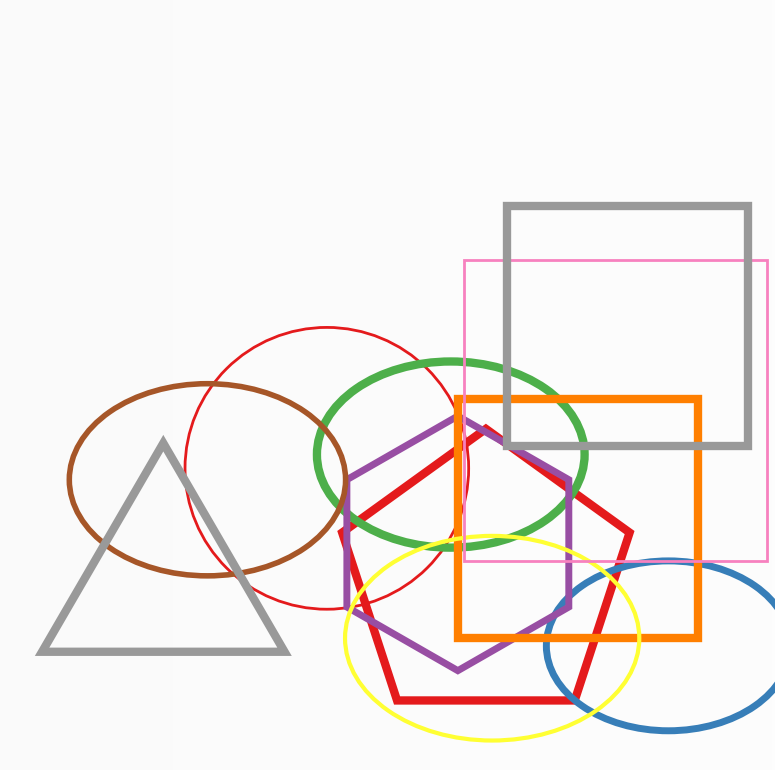[{"shape": "pentagon", "thickness": 3, "radius": 0.97, "center": [0.627, 0.248]}, {"shape": "circle", "thickness": 1, "radius": 0.91, "center": [0.422, 0.392]}, {"shape": "oval", "thickness": 2.5, "radius": 0.79, "center": [0.863, 0.161]}, {"shape": "oval", "thickness": 3, "radius": 0.86, "center": [0.582, 0.41]}, {"shape": "hexagon", "thickness": 2.5, "radius": 0.83, "center": [0.591, 0.294]}, {"shape": "square", "thickness": 3, "radius": 0.78, "center": [0.746, 0.327]}, {"shape": "oval", "thickness": 1.5, "radius": 0.95, "center": [0.635, 0.171]}, {"shape": "oval", "thickness": 2, "radius": 0.89, "center": [0.268, 0.377]}, {"shape": "square", "thickness": 1, "radius": 0.98, "center": [0.794, 0.467]}, {"shape": "square", "thickness": 3, "radius": 0.78, "center": [0.81, 0.576]}, {"shape": "triangle", "thickness": 3, "radius": 0.9, "center": [0.211, 0.244]}]